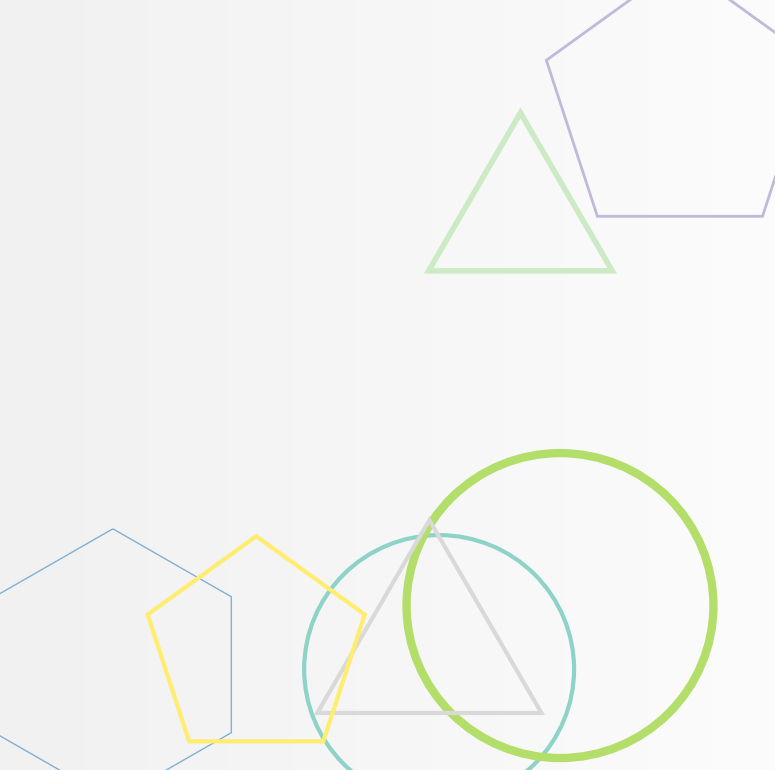[{"shape": "circle", "thickness": 1.5, "radius": 0.87, "center": [0.567, 0.131]}, {"shape": "pentagon", "thickness": 1, "radius": 0.91, "center": [0.877, 0.866]}, {"shape": "hexagon", "thickness": 0.5, "radius": 0.88, "center": [0.146, 0.137]}, {"shape": "circle", "thickness": 3, "radius": 0.99, "center": [0.723, 0.214]}, {"shape": "triangle", "thickness": 1.5, "radius": 0.83, "center": [0.554, 0.158]}, {"shape": "triangle", "thickness": 2, "radius": 0.68, "center": [0.672, 0.717]}, {"shape": "pentagon", "thickness": 1.5, "radius": 0.74, "center": [0.331, 0.156]}]